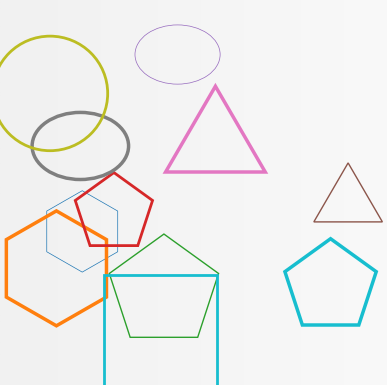[{"shape": "hexagon", "thickness": 0.5, "radius": 0.53, "center": [0.212, 0.399]}, {"shape": "hexagon", "thickness": 2.5, "radius": 0.75, "center": [0.146, 0.303]}, {"shape": "pentagon", "thickness": 1, "radius": 0.74, "center": [0.423, 0.244]}, {"shape": "pentagon", "thickness": 2, "radius": 0.52, "center": [0.294, 0.447]}, {"shape": "oval", "thickness": 0.5, "radius": 0.55, "center": [0.458, 0.858]}, {"shape": "triangle", "thickness": 1, "radius": 0.51, "center": [0.898, 0.475]}, {"shape": "triangle", "thickness": 2.5, "radius": 0.74, "center": [0.556, 0.627]}, {"shape": "oval", "thickness": 2.5, "radius": 0.62, "center": [0.207, 0.621]}, {"shape": "circle", "thickness": 2, "radius": 0.74, "center": [0.129, 0.757]}, {"shape": "square", "thickness": 2, "radius": 0.73, "center": [0.415, 0.142]}, {"shape": "pentagon", "thickness": 2.5, "radius": 0.62, "center": [0.853, 0.256]}]